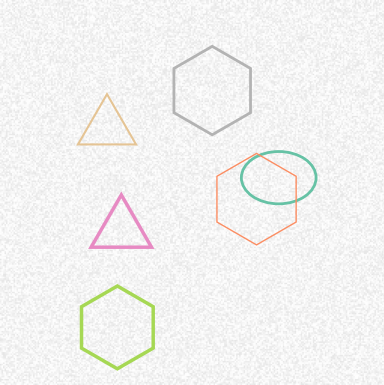[{"shape": "oval", "thickness": 2, "radius": 0.49, "center": [0.724, 0.538]}, {"shape": "hexagon", "thickness": 1, "radius": 0.59, "center": [0.666, 0.483]}, {"shape": "triangle", "thickness": 2.5, "radius": 0.45, "center": [0.315, 0.403]}, {"shape": "hexagon", "thickness": 2.5, "radius": 0.54, "center": [0.305, 0.15]}, {"shape": "triangle", "thickness": 1.5, "radius": 0.44, "center": [0.278, 0.668]}, {"shape": "hexagon", "thickness": 2, "radius": 0.57, "center": [0.551, 0.765]}]